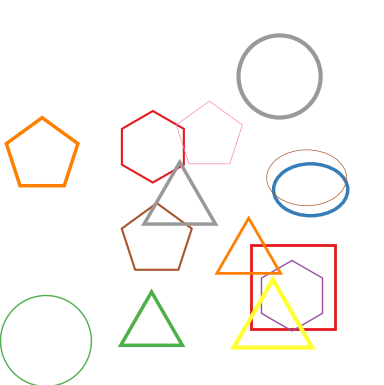[{"shape": "hexagon", "thickness": 1.5, "radius": 0.46, "center": [0.397, 0.619]}, {"shape": "square", "thickness": 2, "radius": 0.55, "center": [0.76, 0.255]}, {"shape": "oval", "thickness": 2.5, "radius": 0.48, "center": [0.807, 0.507]}, {"shape": "triangle", "thickness": 2.5, "radius": 0.46, "center": [0.394, 0.149]}, {"shape": "circle", "thickness": 1, "radius": 0.59, "center": [0.119, 0.114]}, {"shape": "hexagon", "thickness": 1, "radius": 0.46, "center": [0.758, 0.232]}, {"shape": "triangle", "thickness": 2, "radius": 0.48, "center": [0.646, 0.338]}, {"shape": "pentagon", "thickness": 2.5, "radius": 0.49, "center": [0.109, 0.597]}, {"shape": "triangle", "thickness": 3, "radius": 0.59, "center": [0.709, 0.156]}, {"shape": "pentagon", "thickness": 1.5, "radius": 0.48, "center": [0.407, 0.377]}, {"shape": "oval", "thickness": 0.5, "radius": 0.52, "center": [0.796, 0.538]}, {"shape": "pentagon", "thickness": 0.5, "radius": 0.45, "center": [0.544, 0.647]}, {"shape": "circle", "thickness": 3, "radius": 0.53, "center": [0.726, 0.801]}, {"shape": "triangle", "thickness": 2.5, "radius": 0.54, "center": [0.467, 0.472]}]